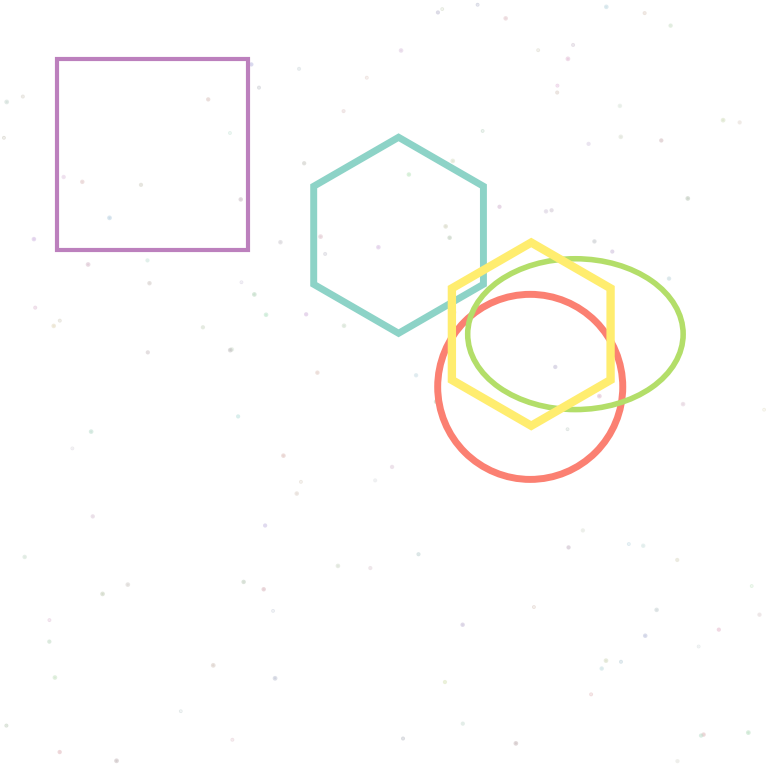[{"shape": "hexagon", "thickness": 2.5, "radius": 0.64, "center": [0.518, 0.694]}, {"shape": "circle", "thickness": 2.5, "radius": 0.6, "center": [0.689, 0.498]}, {"shape": "oval", "thickness": 2, "radius": 0.7, "center": [0.747, 0.566]}, {"shape": "square", "thickness": 1.5, "radius": 0.62, "center": [0.198, 0.8]}, {"shape": "hexagon", "thickness": 3, "radius": 0.59, "center": [0.69, 0.566]}]